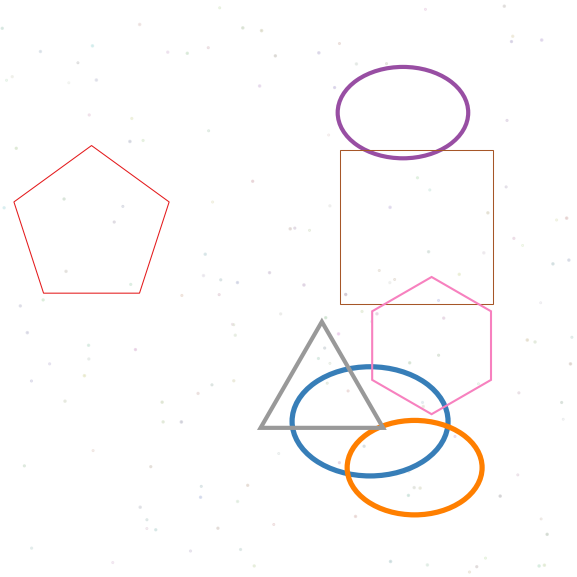[{"shape": "pentagon", "thickness": 0.5, "radius": 0.71, "center": [0.158, 0.606]}, {"shape": "oval", "thickness": 2.5, "radius": 0.68, "center": [0.641, 0.27]}, {"shape": "oval", "thickness": 2, "radius": 0.57, "center": [0.698, 0.804]}, {"shape": "oval", "thickness": 2.5, "radius": 0.58, "center": [0.718, 0.189]}, {"shape": "square", "thickness": 0.5, "radius": 0.66, "center": [0.721, 0.606]}, {"shape": "hexagon", "thickness": 1, "radius": 0.59, "center": [0.747, 0.401]}, {"shape": "triangle", "thickness": 2, "radius": 0.61, "center": [0.557, 0.32]}]